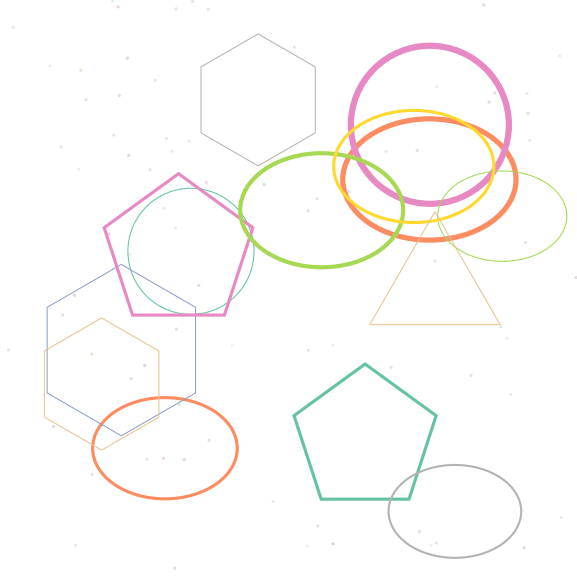[{"shape": "pentagon", "thickness": 1.5, "radius": 0.65, "center": [0.632, 0.239]}, {"shape": "circle", "thickness": 0.5, "radius": 0.55, "center": [0.331, 0.564]}, {"shape": "oval", "thickness": 2.5, "radius": 0.75, "center": [0.744, 0.688]}, {"shape": "oval", "thickness": 1.5, "radius": 0.63, "center": [0.286, 0.223]}, {"shape": "hexagon", "thickness": 0.5, "radius": 0.74, "center": [0.21, 0.393]}, {"shape": "circle", "thickness": 3, "radius": 0.68, "center": [0.744, 0.783]}, {"shape": "pentagon", "thickness": 1.5, "radius": 0.68, "center": [0.309, 0.563]}, {"shape": "oval", "thickness": 0.5, "radius": 0.56, "center": [0.87, 0.625]}, {"shape": "oval", "thickness": 2, "radius": 0.71, "center": [0.557, 0.635]}, {"shape": "oval", "thickness": 1.5, "radius": 0.69, "center": [0.717, 0.711]}, {"shape": "triangle", "thickness": 0.5, "radius": 0.65, "center": [0.753, 0.502]}, {"shape": "hexagon", "thickness": 0.5, "radius": 0.57, "center": [0.176, 0.334]}, {"shape": "oval", "thickness": 1, "radius": 0.57, "center": [0.788, 0.114]}, {"shape": "hexagon", "thickness": 0.5, "radius": 0.57, "center": [0.447, 0.826]}]